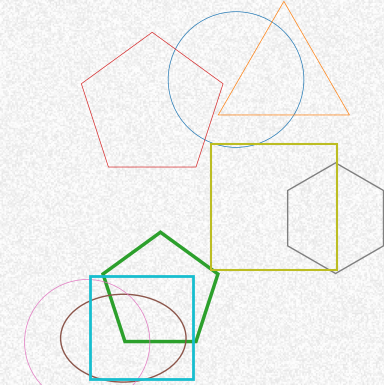[{"shape": "circle", "thickness": 0.5, "radius": 0.88, "center": [0.613, 0.793]}, {"shape": "triangle", "thickness": 0.5, "radius": 0.98, "center": [0.737, 0.8]}, {"shape": "pentagon", "thickness": 2.5, "radius": 0.78, "center": [0.417, 0.24]}, {"shape": "pentagon", "thickness": 0.5, "radius": 0.97, "center": [0.395, 0.723]}, {"shape": "oval", "thickness": 1, "radius": 0.81, "center": [0.32, 0.122]}, {"shape": "circle", "thickness": 0.5, "radius": 0.81, "center": [0.227, 0.111]}, {"shape": "hexagon", "thickness": 1, "radius": 0.72, "center": [0.872, 0.433]}, {"shape": "square", "thickness": 1.5, "radius": 0.82, "center": [0.712, 0.463]}, {"shape": "square", "thickness": 2, "radius": 0.67, "center": [0.368, 0.149]}]